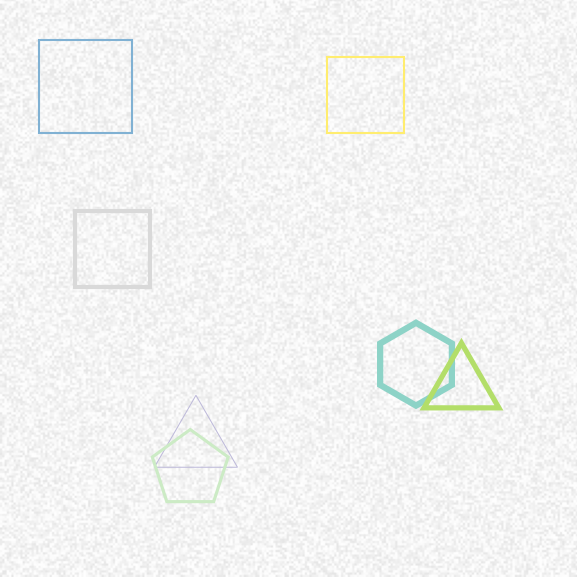[{"shape": "hexagon", "thickness": 3, "radius": 0.36, "center": [0.72, 0.368]}, {"shape": "triangle", "thickness": 0.5, "radius": 0.42, "center": [0.339, 0.232]}, {"shape": "square", "thickness": 1, "radius": 0.4, "center": [0.148, 0.85]}, {"shape": "triangle", "thickness": 2.5, "radius": 0.37, "center": [0.799, 0.33]}, {"shape": "square", "thickness": 2, "radius": 0.32, "center": [0.195, 0.568]}, {"shape": "pentagon", "thickness": 1.5, "radius": 0.35, "center": [0.329, 0.186]}, {"shape": "square", "thickness": 1, "radius": 0.33, "center": [0.633, 0.835]}]